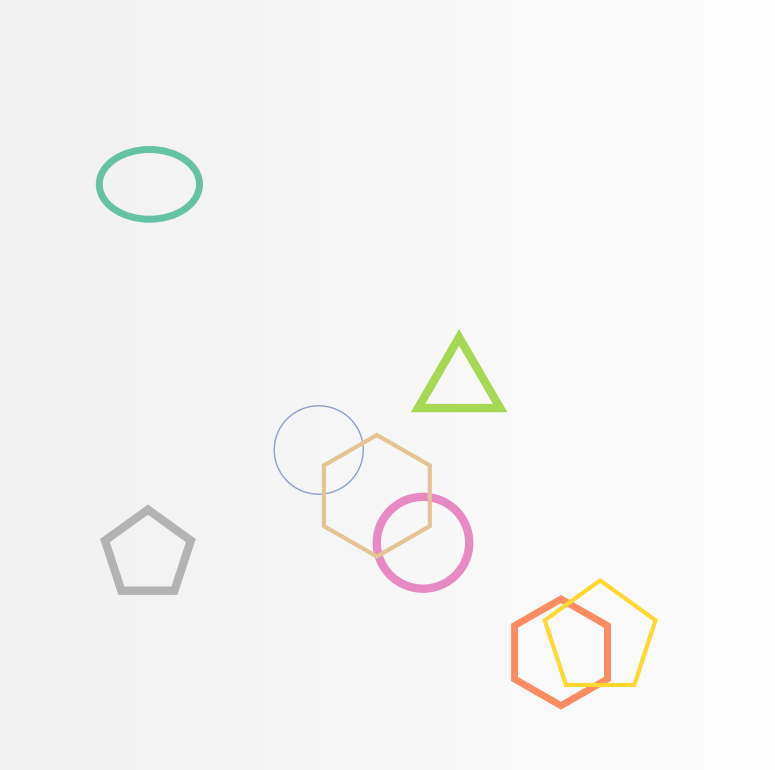[{"shape": "oval", "thickness": 2.5, "radius": 0.32, "center": [0.193, 0.761]}, {"shape": "hexagon", "thickness": 2.5, "radius": 0.35, "center": [0.724, 0.153]}, {"shape": "circle", "thickness": 0.5, "radius": 0.29, "center": [0.411, 0.416]}, {"shape": "circle", "thickness": 3, "radius": 0.3, "center": [0.546, 0.295]}, {"shape": "triangle", "thickness": 3, "radius": 0.31, "center": [0.592, 0.501]}, {"shape": "pentagon", "thickness": 1.5, "radius": 0.38, "center": [0.774, 0.171]}, {"shape": "hexagon", "thickness": 1.5, "radius": 0.39, "center": [0.486, 0.356]}, {"shape": "pentagon", "thickness": 3, "radius": 0.29, "center": [0.191, 0.28]}]